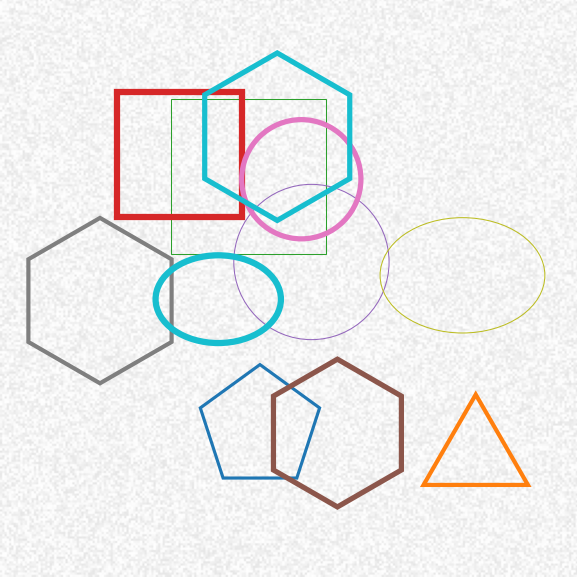[{"shape": "pentagon", "thickness": 1.5, "radius": 0.54, "center": [0.45, 0.259]}, {"shape": "triangle", "thickness": 2, "radius": 0.52, "center": [0.824, 0.212]}, {"shape": "square", "thickness": 0.5, "radius": 0.67, "center": [0.43, 0.693]}, {"shape": "square", "thickness": 3, "radius": 0.54, "center": [0.311, 0.732]}, {"shape": "circle", "thickness": 0.5, "radius": 0.67, "center": [0.539, 0.545]}, {"shape": "hexagon", "thickness": 2.5, "radius": 0.64, "center": [0.584, 0.249]}, {"shape": "circle", "thickness": 2.5, "radius": 0.52, "center": [0.522, 0.689]}, {"shape": "hexagon", "thickness": 2, "radius": 0.72, "center": [0.173, 0.479]}, {"shape": "oval", "thickness": 0.5, "radius": 0.71, "center": [0.801, 0.522]}, {"shape": "oval", "thickness": 3, "radius": 0.54, "center": [0.378, 0.481]}, {"shape": "hexagon", "thickness": 2.5, "radius": 0.72, "center": [0.48, 0.762]}]